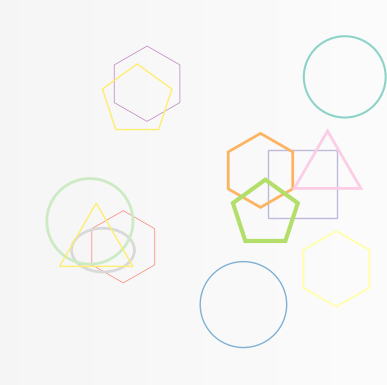[{"shape": "circle", "thickness": 1.5, "radius": 0.53, "center": [0.89, 0.8]}, {"shape": "hexagon", "thickness": 1.5, "radius": 0.49, "center": [0.868, 0.302]}, {"shape": "square", "thickness": 1, "radius": 0.44, "center": [0.78, 0.521]}, {"shape": "hexagon", "thickness": 0.5, "radius": 0.47, "center": [0.318, 0.359]}, {"shape": "circle", "thickness": 1, "radius": 0.56, "center": [0.628, 0.209]}, {"shape": "hexagon", "thickness": 2, "radius": 0.48, "center": [0.672, 0.557]}, {"shape": "pentagon", "thickness": 3, "radius": 0.44, "center": [0.685, 0.445]}, {"shape": "triangle", "thickness": 2, "radius": 0.5, "center": [0.845, 0.56]}, {"shape": "oval", "thickness": 2, "radius": 0.41, "center": [0.266, 0.35]}, {"shape": "hexagon", "thickness": 0.5, "radius": 0.49, "center": [0.38, 0.783]}, {"shape": "circle", "thickness": 2, "radius": 0.56, "center": [0.232, 0.425]}, {"shape": "pentagon", "thickness": 1, "radius": 0.47, "center": [0.354, 0.74]}, {"shape": "triangle", "thickness": 1, "radius": 0.55, "center": [0.248, 0.363]}]